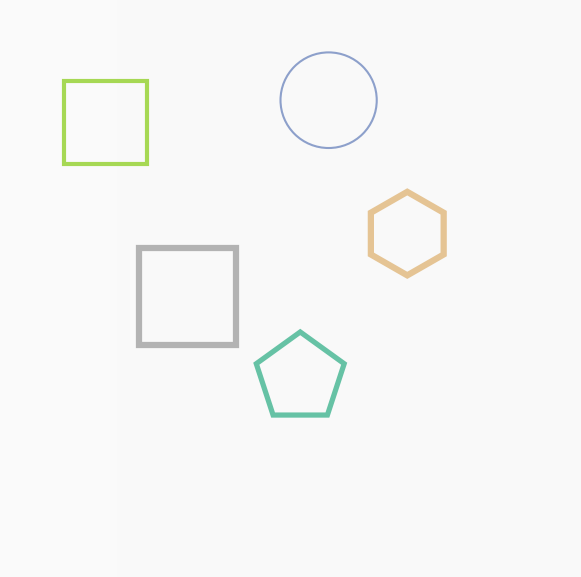[{"shape": "pentagon", "thickness": 2.5, "radius": 0.4, "center": [0.517, 0.345]}, {"shape": "circle", "thickness": 1, "radius": 0.41, "center": [0.565, 0.826]}, {"shape": "square", "thickness": 2, "radius": 0.36, "center": [0.182, 0.787]}, {"shape": "hexagon", "thickness": 3, "radius": 0.36, "center": [0.701, 0.595]}, {"shape": "square", "thickness": 3, "radius": 0.42, "center": [0.323, 0.486]}]